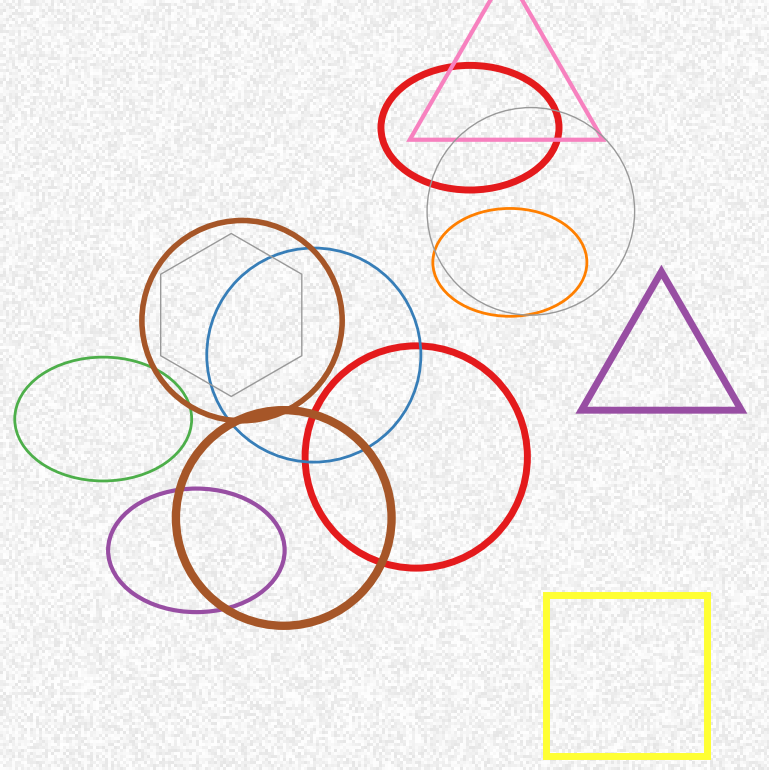[{"shape": "oval", "thickness": 2.5, "radius": 0.58, "center": [0.61, 0.834]}, {"shape": "circle", "thickness": 2.5, "radius": 0.72, "center": [0.541, 0.407]}, {"shape": "circle", "thickness": 1, "radius": 0.7, "center": [0.408, 0.539]}, {"shape": "oval", "thickness": 1, "radius": 0.57, "center": [0.134, 0.456]}, {"shape": "oval", "thickness": 1.5, "radius": 0.57, "center": [0.255, 0.285]}, {"shape": "triangle", "thickness": 2.5, "radius": 0.6, "center": [0.859, 0.527]}, {"shape": "oval", "thickness": 1, "radius": 0.5, "center": [0.662, 0.659]}, {"shape": "square", "thickness": 2.5, "radius": 0.52, "center": [0.814, 0.123]}, {"shape": "circle", "thickness": 2, "radius": 0.65, "center": [0.314, 0.584]}, {"shape": "circle", "thickness": 3, "radius": 0.7, "center": [0.368, 0.327]}, {"shape": "triangle", "thickness": 1.5, "radius": 0.72, "center": [0.658, 0.891]}, {"shape": "circle", "thickness": 0.5, "radius": 0.67, "center": [0.689, 0.726]}, {"shape": "hexagon", "thickness": 0.5, "radius": 0.53, "center": [0.3, 0.591]}]